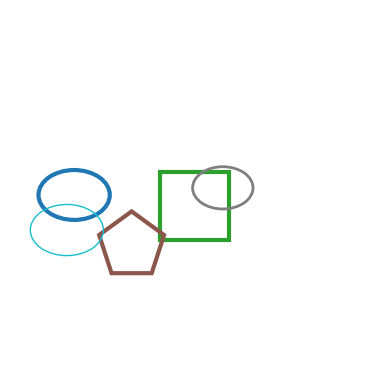[{"shape": "oval", "thickness": 3, "radius": 0.46, "center": [0.193, 0.494]}, {"shape": "square", "thickness": 3, "radius": 0.45, "center": [0.505, 0.465]}, {"shape": "pentagon", "thickness": 3, "radius": 0.44, "center": [0.342, 0.362]}, {"shape": "oval", "thickness": 2, "radius": 0.39, "center": [0.579, 0.512]}, {"shape": "oval", "thickness": 1, "radius": 0.47, "center": [0.174, 0.403]}]